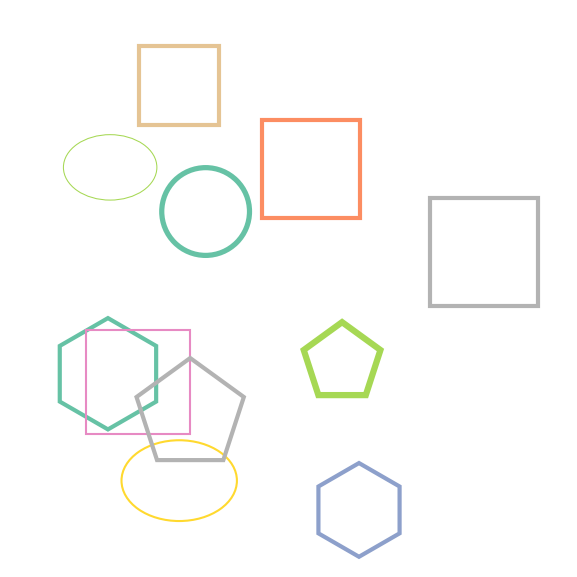[{"shape": "hexagon", "thickness": 2, "radius": 0.48, "center": [0.187, 0.352]}, {"shape": "circle", "thickness": 2.5, "radius": 0.38, "center": [0.356, 0.633]}, {"shape": "square", "thickness": 2, "radius": 0.43, "center": [0.539, 0.707]}, {"shape": "hexagon", "thickness": 2, "radius": 0.41, "center": [0.622, 0.116]}, {"shape": "square", "thickness": 1, "radius": 0.45, "center": [0.24, 0.337]}, {"shape": "pentagon", "thickness": 3, "radius": 0.35, "center": [0.592, 0.371]}, {"shape": "oval", "thickness": 0.5, "radius": 0.4, "center": [0.191, 0.709]}, {"shape": "oval", "thickness": 1, "radius": 0.5, "center": [0.31, 0.167]}, {"shape": "square", "thickness": 2, "radius": 0.34, "center": [0.31, 0.851]}, {"shape": "pentagon", "thickness": 2, "radius": 0.49, "center": [0.329, 0.281]}, {"shape": "square", "thickness": 2, "radius": 0.47, "center": [0.838, 0.563]}]